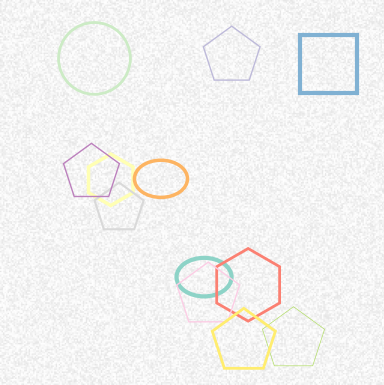[{"shape": "oval", "thickness": 3, "radius": 0.36, "center": [0.53, 0.28]}, {"shape": "hexagon", "thickness": 2.5, "radius": 0.33, "center": [0.288, 0.533]}, {"shape": "pentagon", "thickness": 1, "radius": 0.39, "center": [0.602, 0.855]}, {"shape": "hexagon", "thickness": 2, "radius": 0.47, "center": [0.645, 0.26]}, {"shape": "square", "thickness": 3, "radius": 0.38, "center": [0.853, 0.833]}, {"shape": "oval", "thickness": 2.5, "radius": 0.34, "center": [0.418, 0.536]}, {"shape": "pentagon", "thickness": 0.5, "radius": 0.42, "center": [0.762, 0.119]}, {"shape": "pentagon", "thickness": 1, "radius": 0.43, "center": [0.541, 0.233]}, {"shape": "pentagon", "thickness": 1.5, "radius": 0.34, "center": [0.309, 0.459]}, {"shape": "pentagon", "thickness": 1, "radius": 0.38, "center": [0.238, 0.551]}, {"shape": "circle", "thickness": 2, "radius": 0.47, "center": [0.245, 0.848]}, {"shape": "pentagon", "thickness": 2, "radius": 0.43, "center": [0.633, 0.113]}]